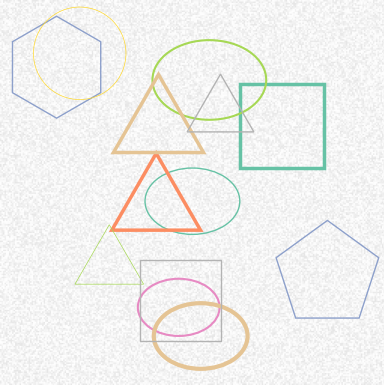[{"shape": "oval", "thickness": 1, "radius": 0.62, "center": [0.5, 0.477]}, {"shape": "square", "thickness": 2.5, "radius": 0.54, "center": [0.732, 0.672]}, {"shape": "triangle", "thickness": 2.5, "radius": 0.66, "center": [0.406, 0.469]}, {"shape": "hexagon", "thickness": 1, "radius": 0.66, "center": [0.147, 0.825]}, {"shape": "pentagon", "thickness": 1, "radius": 0.7, "center": [0.85, 0.287]}, {"shape": "oval", "thickness": 1.5, "radius": 0.53, "center": [0.464, 0.202]}, {"shape": "oval", "thickness": 1.5, "radius": 0.74, "center": [0.544, 0.792]}, {"shape": "triangle", "thickness": 0.5, "radius": 0.52, "center": [0.284, 0.313]}, {"shape": "circle", "thickness": 0.5, "radius": 0.6, "center": [0.207, 0.862]}, {"shape": "triangle", "thickness": 2.5, "radius": 0.68, "center": [0.412, 0.671]}, {"shape": "oval", "thickness": 3, "radius": 0.61, "center": [0.521, 0.127]}, {"shape": "square", "thickness": 1, "radius": 0.53, "center": [0.469, 0.219]}, {"shape": "triangle", "thickness": 1, "radius": 0.5, "center": [0.573, 0.707]}]